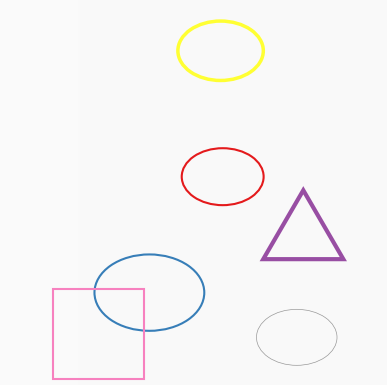[{"shape": "oval", "thickness": 1.5, "radius": 0.53, "center": [0.575, 0.541]}, {"shape": "oval", "thickness": 1.5, "radius": 0.71, "center": [0.385, 0.24]}, {"shape": "triangle", "thickness": 3, "radius": 0.6, "center": [0.783, 0.387]}, {"shape": "oval", "thickness": 2.5, "radius": 0.55, "center": [0.569, 0.868]}, {"shape": "square", "thickness": 1.5, "radius": 0.59, "center": [0.253, 0.133]}, {"shape": "oval", "thickness": 0.5, "radius": 0.52, "center": [0.766, 0.124]}]